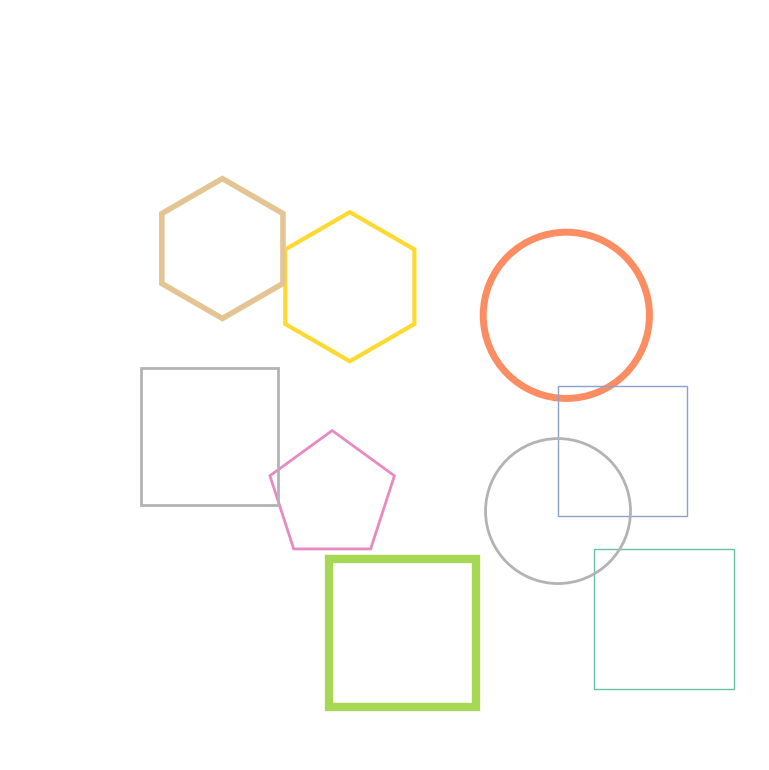[{"shape": "square", "thickness": 0.5, "radius": 0.45, "center": [0.862, 0.196]}, {"shape": "circle", "thickness": 2.5, "radius": 0.54, "center": [0.736, 0.59]}, {"shape": "square", "thickness": 0.5, "radius": 0.42, "center": [0.808, 0.414]}, {"shape": "pentagon", "thickness": 1, "radius": 0.42, "center": [0.431, 0.356]}, {"shape": "square", "thickness": 3, "radius": 0.48, "center": [0.523, 0.178]}, {"shape": "hexagon", "thickness": 1.5, "radius": 0.48, "center": [0.454, 0.628]}, {"shape": "hexagon", "thickness": 2, "radius": 0.45, "center": [0.289, 0.677]}, {"shape": "circle", "thickness": 1, "radius": 0.47, "center": [0.725, 0.336]}, {"shape": "square", "thickness": 1, "radius": 0.44, "center": [0.272, 0.433]}]